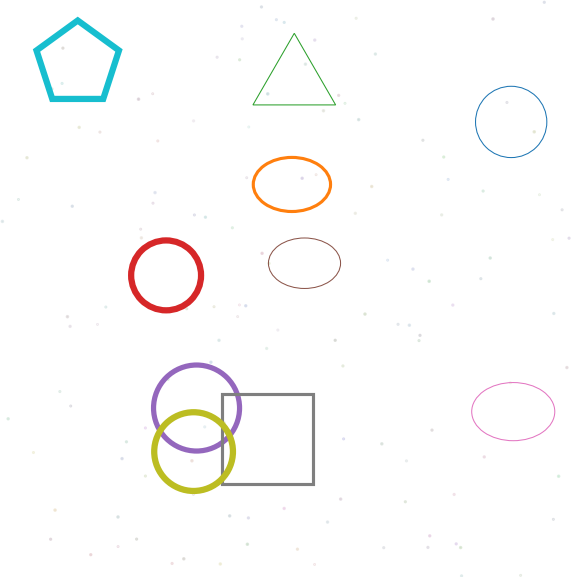[{"shape": "circle", "thickness": 0.5, "radius": 0.31, "center": [0.885, 0.788]}, {"shape": "oval", "thickness": 1.5, "radius": 0.33, "center": [0.505, 0.68]}, {"shape": "triangle", "thickness": 0.5, "radius": 0.41, "center": [0.51, 0.859]}, {"shape": "circle", "thickness": 3, "radius": 0.3, "center": [0.288, 0.522]}, {"shape": "circle", "thickness": 2.5, "radius": 0.37, "center": [0.34, 0.293]}, {"shape": "oval", "thickness": 0.5, "radius": 0.31, "center": [0.527, 0.543]}, {"shape": "oval", "thickness": 0.5, "radius": 0.36, "center": [0.889, 0.286]}, {"shape": "square", "thickness": 1.5, "radius": 0.39, "center": [0.463, 0.239]}, {"shape": "circle", "thickness": 3, "radius": 0.34, "center": [0.335, 0.217]}, {"shape": "pentagon", "thickness": 3, "radius": 0.38, "center": [0.135, 0.889]}]